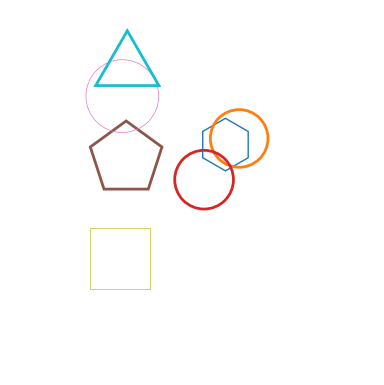[{"shape": "hexagon", "thickness": 1, "radius": 0.34, "center": [0.586, 0.624]}, {"shape": "circle", "thickness": 2, "radius": 0.37, "center": [0.621, 0.64]}, {"shape": "circle", "thickness": 2, "radius": 0.38, "center": [0.53, 0.533]}, {"shape": "pentagon", "thickness": 2, "radius": 0.49, "center": [0.328, 0.588]}, {"shape": "circle", "thickness": 0.5, "radius": 0.47, "center": [0.318, 0.75]}, {"shape": "square", "thickness": 0.5, "radius": 0.39, "center": [0.311, 0.328]}, {"shape": "triangle", "thickness": 2, "radius": 0.47, "center": [0.331, 0.825]}]